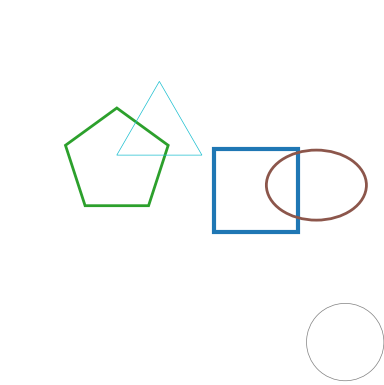[{"shape": "square", "thickness": 3, "radius": 0.54, "center": [0.665, 0.505]}, {"shape": "pentagon", "thickness": 2, "radius": 0.7, "center": [0.303, 0.579]}, {"shape": "oval", "thickness": 2, "radius": 0.65, "center": [0.822, 0.519]}, {"shape": "circle", "thickness": 0.5, "radius": 0.5, "center": [0.897, 0.111]}, {"shape": "triangle", "thickness": 0.5, "radius": 0.64, "center": [0.414, 0.661]}]